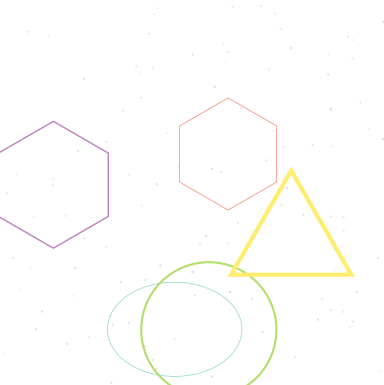[{"shape": "oval", "thickness": 0.5, "radius": 0.87, "center": [0.454, 0.145]}, {"shape": "hexagon", "thickness": 0.5, "radius": 0.73, "center": [0.592, 0.6]}, {"shape": "circle", "thickness": 1.5, "radius": 0.88, "center": [0.542, 0.143]}, {"shape": "hexagon", "thickness": 1, "radius": 0.82, "center": [0.139, 0.52]}, {"shape": "triangle", "thickness": 3, "radius": 0.9, "center": [0.756, 0.377]}]